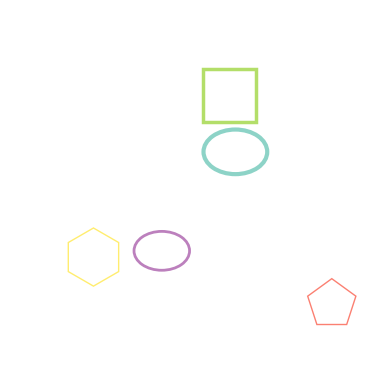[{"shape": "oval", "thickness": 3, "radius": 0.41, "center": [0.611, 0.606]}, {"shape": "pentagon", "thickness": 1, "radius": 0.33, "center": [0.862, 0.21]}, {"shape": "square", "thickness": 2.5, "radius": 0.34, "center": [0.595, 0.752]}, {"shape": "oval", "thickness": 2, "radius": 0.36, "center": [0.42, 0.349]}, {"shape": "hexagon", "thickness": 1, "radius": 0.38, "center": [0.243, 0.332]}]